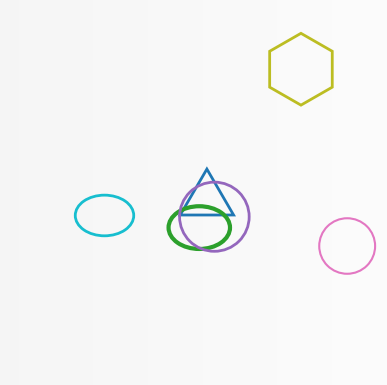[{"shape": "triangle", "thickness": 2, "radius": 0.4, "center": [0.534, 0.481]}, {"shape": "oval", "thickness": 3, "radius": 0.4, "center": [0.514, 0.409]}, {"shape": "circle", "thickness": 2, "radius": 0.45, "center": [0.553, 0.437]}, {"shape": "circle", "thickness": 1.5, "radius": 0.36, "center": [0.896, 0.361]}, {"shape": "hexagon", "thickness": 2, "radius": 0.47, "center": [0.777, 0.82]}, {"shape": "oval", "thickness": 2, "radius": 0.38, "center": [0.27, 0.44]}]